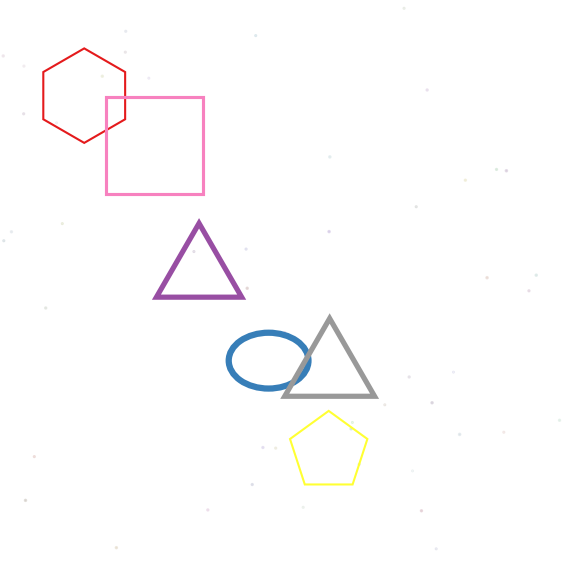[{"shape": "hexagon", "thickness": 1, "radius": 0.41, "center": [0.146, 0.834]}, {"shape": "oval", "thickness": 3, "radius": 0.35, "center": [0.465, 0.375]}, {"shape": "triangle", "thickness": 2.5, "radius": 0.43, "center": [0.345, 0.527]}, {"shape": "pentagon", "thickness": 1, "radius": 0.35, "center": [0.569, 0.217]}, {"shape": "square", "thickness": 1.5, "radius": 0.42, "center": [0.267, 0.747]}, {"shape": "triangle", "thickness": 2.5, "radius": 0.45, "center": [0.571, 0.358]}]